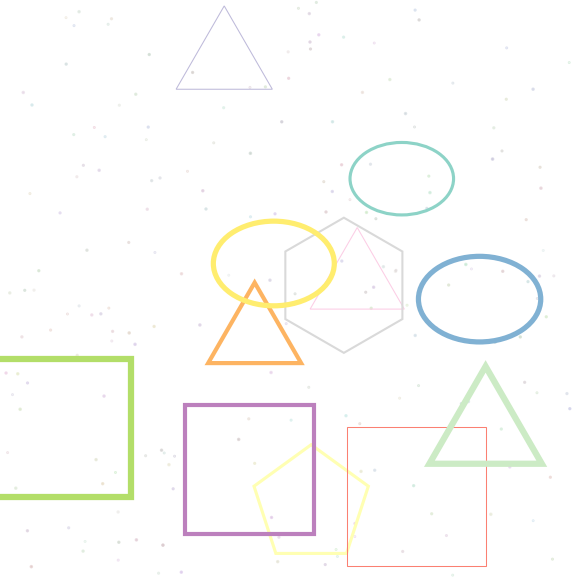[{"shape": "oval", "thickness": 1.5, "radius": 0.45, "center": [0.696, 0.69]}, {"shape": "pentagon", "thickness": 1.5, "radius": 0.52, "center": [0.539, 0.125]}, {"shape": "triangle", "thickness": 0.5, "radius": 0.48, "center": [0.388, 0.893]}, {"shape": "square", "thickness": 0.5, "radius": 0.6, "center": [0.721, 0.139]}, {"shape": "oval", "thickness": 2.5, "radius": 0.53, "center": [0.83, 0.481]}, {"shape": "triangle", "thickness": 2, "radius": 0.46, "center": [0.441, 0.417]}, {"shape": "square", "thickness": 3, "radius": 0.6, "center": [0.108, 0.258]}, {"shape": "triangle", "thickness": 0.5, "radius": 0.47, "center": [0.619, 0.511]}, {"shape": "hexagon", "thickness": 1, "radius": 0.59, "center": [0.595, 0.505]}, {"shape": "square", "thickness": 2, "radius": 0.56, "center": [0.431, 0.187]}, {"shape": "triangle", "thickness": 3, "radius": 0.56, "center": [0.841, 0.252]}, {"shape": "oval", "thickness": 2.5, "radius": 0.52, "center": [0.474, 0.543]}]